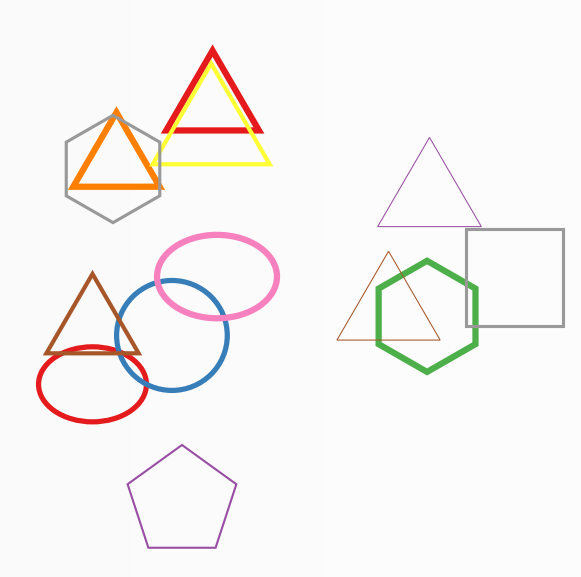[{"shape": "triangle", "thickness": 3, "radius": 0.46, "center": [0.366, 0.819]}, {"shape": "oval", "thickness": 2.5, "radius": 0.46, "center": [0.159, 0.334]}, {"shape": "circle", "thickness": 2.5, "radius": 0.48, "center": [0.296, 0.418]}, {"shape": "hexagon", "thickness": 3, "radius": 0.48, "center": [0.735, 0.451]}, {"shape": "pentagon", "thickness": 1, "radius": 0.49, "center": [0.313, 0.13]}, {"shape": "triangle", "thickness": 0.5, "radius": 0.51, "center": [0.739, 0.658]}, {"shape": "triangle", "thickness": 3, "radius": 0.43, "center": [0.2, 0.719]}, {"shape": "triangle", "thickness": 2, "radius": 0.58, "center": [0.363, 0.773]}, {"shape": "triangle", "thickness": 2, "radius": 0.46, "center": [0.159, 0.433]}, {"shape": "triangle", "thickness": 0.5, "radius": 0.51, "center": [0.668, 0.462]}, {"shape": "oval", "thickness": 3, "radius": 0.52, "center": [0.373, 0.52]}, {"shape": "hexagon", "thickness": 1.5, "radius": 0.46, "center": [0.194, 0.707]}, {"shape": "square", "thickness": 1.5, "radius": 0.42, "center": [0.885, 0.519]}]